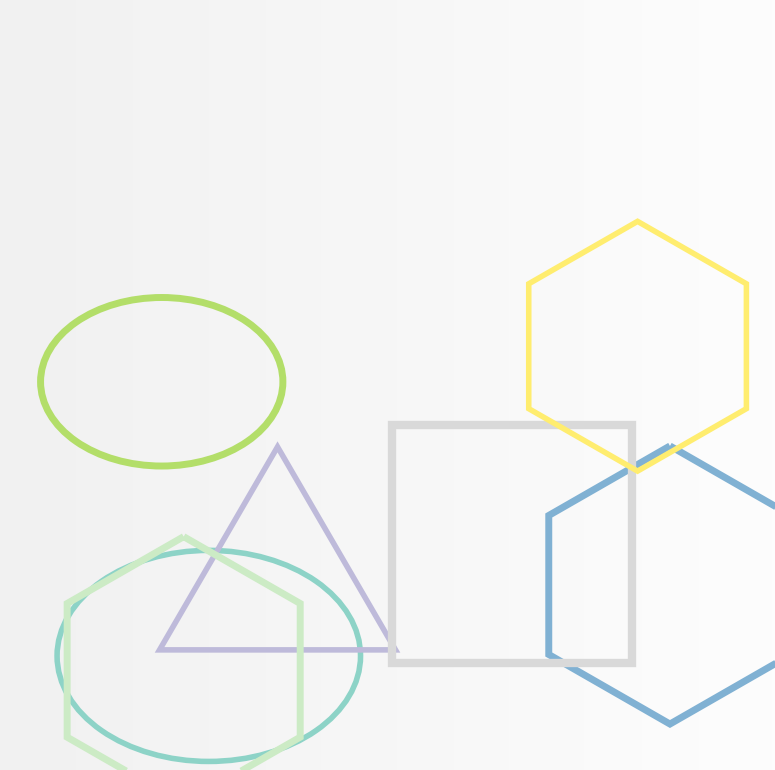[{"shape": "oval", "thickness": 2, "radius": 0.98, "center": [0.269, 0.148]}, {"shape": "triangle", "thickness": 2, "radius": 0.88, "center": [0.358, 0.244]}, {"shape": "hexagon", "thickness": 2.5, "radius": 0.9, "center": [0.864, 0.24]}, {"shape": "oval", "thickness": 2.5, "radius": 0.78, "center": [0.209, 0.504]}, {"shape": "square", "thickness": 3, "radius": 0.77, "center": [0.66, 0.294]}, {"shape": "hexagon", "thickness": 2.5, "radius": 0.87, "center": [0.237, 0.129]}, {"shape": "hexagon", "thickness": 2, "radius": 0.81, "center": [0.823, 0.55]}]